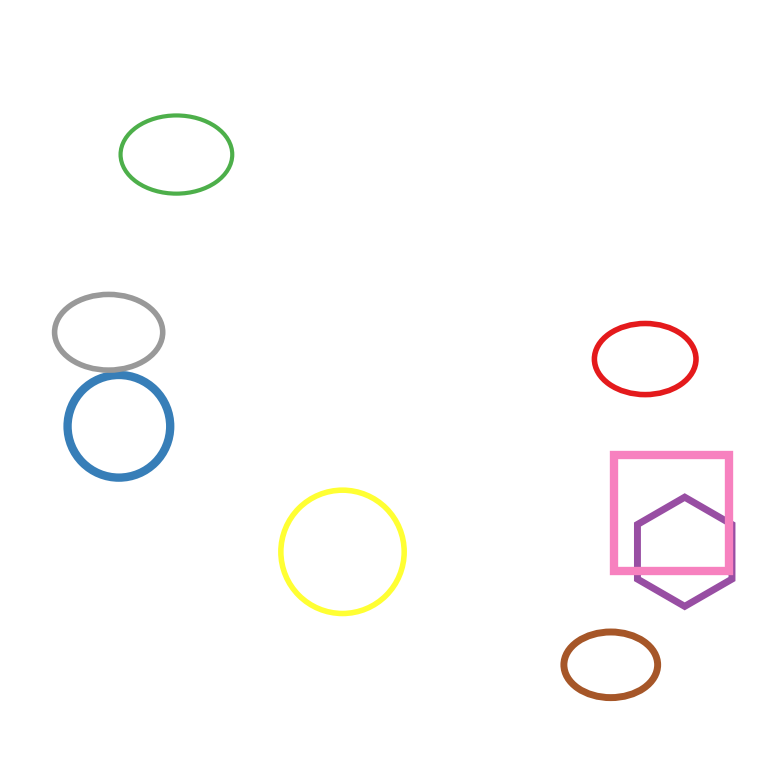[{"shape": "oval", "thickness": 2, "radius": 0.33, "center": [0.838, 0.534]}, {"shape": "circle", "thickness": 3, "radius": 0.33, "center": [0.154, 0.446]}, {"shape": "oval", "thickness": 1.5, "radius": 0.36, "center": [0.229, 0.799]}, {"shape": "hexagon", "thickness": 2.5, "radius": 0.35, "center": [0.889, 0.283]}, {"shape": "circle", "thickness": 2, "radius": 0.4, "center": [0.445, 0.283]}, {"shape": "oval", "thickness": 2.5, "radius": 0.3, "center": [0.793, 0.137]}, {"shape": "square", "thickness": 3, "radius": 0.38, "center": [0.872, 0.334]}, {"shape": "oval", "thickness": 2, "radius": 0.35, "center": [0.141, 0.568]}]